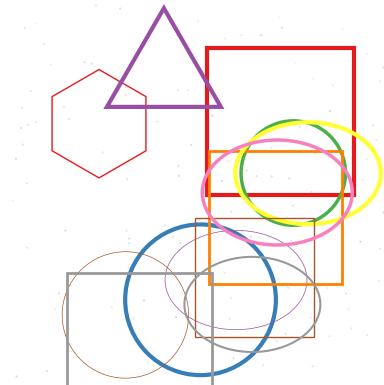[{"shape": "square", "thickness": 3, "radius": 0.96, "center": [0.73, 0.684]}, {"shape": "hexagon", "thickness": 1, "radius": 0.7, "center": [0.257, 0.679]}, {"shape": "circle", "thickness": 3, "radius": 0.98, "center": [0.521, 0.221]}, {"shape": "circle", "thickness": 2.5, "radius": 0.68, "center": [0.762, 0.551]}, {"shape": "oval", "thickness": 0.5, "radius": 0.92, "center": [0.613, 0.273]}, {"shape": "triangle", "thickness": 3, "radius": 0.85, "center": [0.426, 0.808]}, {"shape": "square", "thickness": 2, "radius": 0.86, "center": [0.715, 0.435]}, {"shape": "oval", "thickness": 3, "radius": 0.95, "center": [0.8, 0.55]}, {"shape": "square", "thickness": 1, "radius": 0.77, "center": [0.662, 0.279]}, {"shape": "circle", "thickness": 0.5, "radius": 0.82, "center": [0.326, 0.182]}, {"shape": "oval", "thickness": 2.5, "radius": 0.97, "center": [0.72, 0.5]}, {"shape": "oval", "thickness": 1.5, "radius": 0.88, "center": [0.656, 0.209]}, {"shape": "square", "thickness": 2, "radius": 0.94, "center": [0.362, 0.103]}]